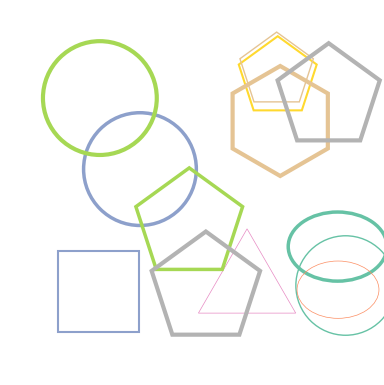[{"shape": "circle", "thickness": 1, "radius": 0.65, "center": [0.898, 0.258]}, {"shape": "oval", "thickness": 2.5, "radius": 0.64, "center": [0.877, 0.36]}, {"shape": "oval", "thickness": 0.5, "radius": 0.53, "center": [0.878, 0.248]}, {"shape": "square", "thickness": 1.5, "radius": 0.52, "center": [0.256, 0.243]}, {"shape": "circle", "thickness": 2.5, "radius": 0.73, "center": [0.364, 0.561]}, {"shape": "triangle", "thickness": 0.5, "radius": 0.73, "center": [0.642, 0.26]}, {"shape": "circle", "thickness": 3, "radius": 0.74, "center": [0.259, 0.745]}, {"shape": "pentagon", "thickness": 2.5, "radius": 0.73, "center": [0.492, 0.418]}, {"shape": "pentagon", "thickness": 1.5, "radius": 0.53, "center": [0.721, 0.799]}, {"shape": "pentagon", "thickness": 1, "radius": 0.5, "center": [0.719, 0.816]}, {"shape": "hexagon", "thickness": 3, "radius": 0.71, "center": [0.728, 0.686]}, {"shape": "pentagon", "thickness": 3, "radius": 0.74, "center": [0.535, 0.251]}, {"shape": "pentagon", "thickness": 3, "radius": 0.7, "center": [0.854, 0.748]}]